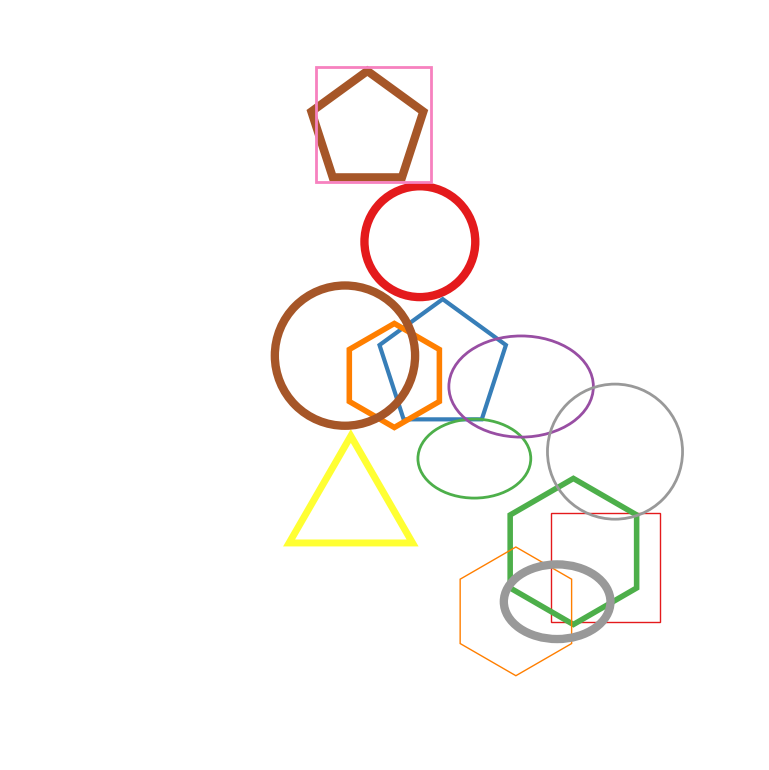[{"shape": "circle", "thickness": 3, "radius": 0.36, "center": [0.545, 0.686]}, {"shape": "square", "thickness": 0.5, "radius": 0.35, "center": [0.786, 0.263]}, {"shape": "pentagon", "thickness": 1.5, "radius": 0.43, "center": [0.575, 0.525]}, {"shape": "hexagon", "thickness": 2, "radius": 0.47, "center": [0.745, 0.284]}, {"shape": "oval", "thickness": 1, "radius": 0.37, "center": [0.616, 0.404]}, {"shape": "oval", "thickness": 1, "radius": 0.47, "center": [0.677, 0.498]}, {"shape": "hexagon", "thickness": 2, "radius": 0.34, "center": [0.512, 0.512]}, {"shape": "hexagon", "thickness": 0.5, "radius": 0.42, "center": [0.67, 0.206]}, {"shape": "triangle", "thickness": 2.5, "radius": 0.46, "center": [0.456, 0.341]}, {"shape": "pentagon", "thickness": 3, "radius": 0.38, "center": [0.477, 0.831]}, {"shape": "circle", "thickness": 3, "radius": 0.46, "center": [0.448, 0.538]}, {"shape": "square", "thickness": 1, "radius": 0.37, "center": [0.485, 0.838]}, {"shape": "circle", "thickness": 1, "radius": 0.44, "center": [0.799, 0.413]}, {"shape": "oval", "thickness": 3, "radius": 0.35, "center": [0.724, 0.219]}]